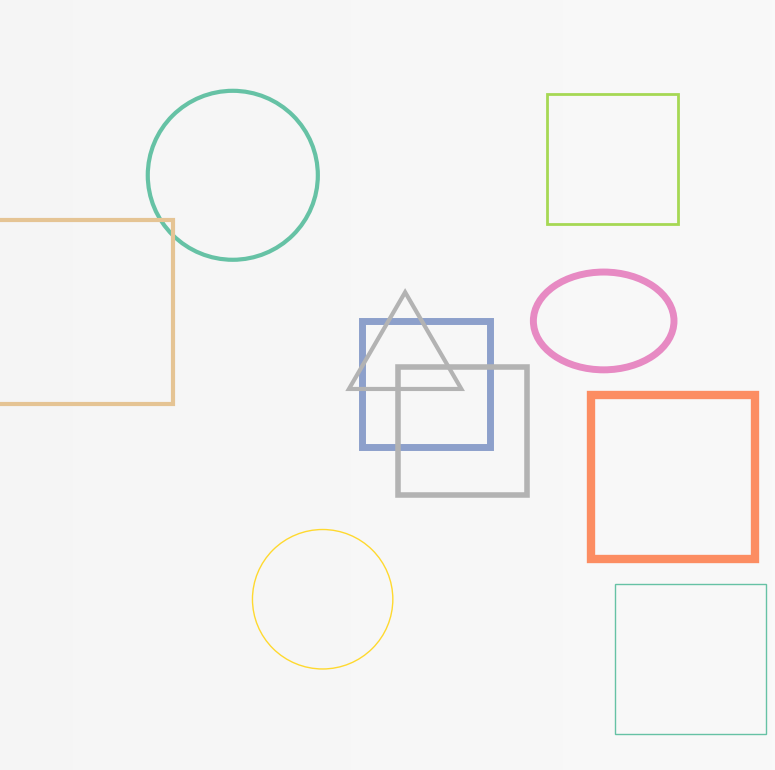[{"shape": "square", "thickness": 0.5, "radius": 0.49, "center": [0.891, 0.144]}, {"shape": "circle", "thickness": 1.5, "radius": 0.55, "center": [0.3, 0.772]}, {"shape": "square", "thickness": 3, "radius": 0.53, "center": [0.868, 0.381]}, {"shape": "square", "thickness": 2.5, "radius": 0.41, "center": [0.55, 0.501]}, {"shape": "oval", "thickness": 2.5, "radius": 0.45, "center": [0.779, 0.583]}, {"shape": "square", "thickness": 1, "radius": 0.42, "center": [0.79, 0.793]}, {"shape": "circle", "thickness": 0.5, "radius": 0.45, "center": [0.416, 0.222]}, {"shape": "square", "thickness": 1.5, "radius": 0.6, "center": [0.104, 0.595]}, {"shape": "triangle", "thickness": 1.5, "radius": 0.42, "center": [0.523, 0.537]}, {"shape": "square", "thickness": 2, "radius": 0.42, "center": [0.597, 0.44]}]